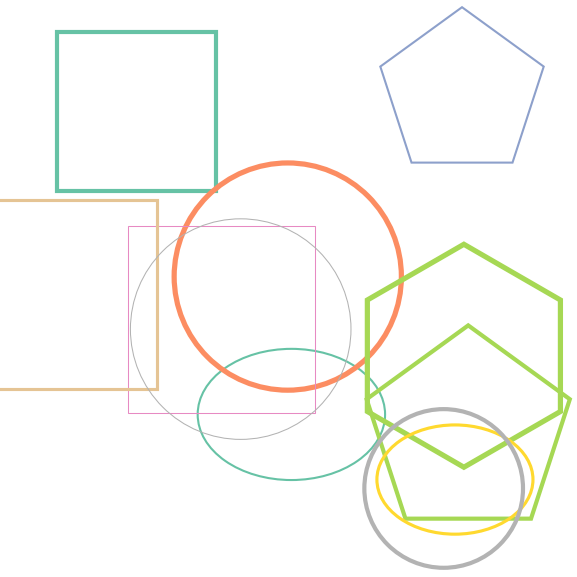[{"shape": "oval", "thickness": 1, "radius": 0.81, "center": [0.505, 0.281]}, {"shape": "square", "thickness": 2, "radius": 0.69, "center": [0.237, 0.806]}, {"shape": "circle", "thickness": 2.5, "radius": 0.98, "center": [0.498, 0.52]}, {"shape": "pentagon", "thickness": 1, "radius": 0.74, "center": [0.8, 0.838]}, {"shape": "square", "thickness": 0.5, "radius": 0.81, "center": [0.383, 0.445]}, {"shape": "hexagon", "thickness": 2.5, "radius": 0.97, "center": [0.803, 0.383]}, {"shape": "pentagon", "thickness": 2, "radius": 0.92, "center": [0.811, 0.251]}, {"shape": "oval", "thickness": 1.5, "radius": 0.68, "center": [0.788, 0.169]}, {"shape": "square", "thickness": 1.5, "radius": 0.82, "center": [0.108, 0.489]}, {"shape": "circle", "thickness": 0.5, "radius": 0.95, "center": [0.417, 0.429]}, {"shape": "circle", "thickness": 2, "radius": 0.69, "center": [0.768, 0.153]}]